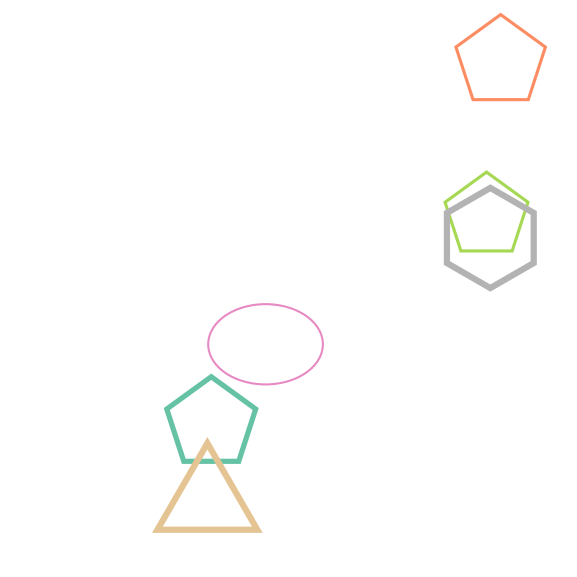[{"shape": "pentagon", "thickness": 2.5, "radius": 0.4, "center": [0.366, 0.266]}, {"shape": "pentagon", "thickness": 1.5, "radius": 0.41, "center": [0.867, 0.892]}, {"shape": "oval", "thickness": 1, "radius": 0.5, "center": [0.46, 0.403]}, {"shape": "pentagon", "thickness": 1.5, "radius": 0.38, "center": [0.842, 0.626]}, {"shape": "triangle", "thickness": 3, "radius": 0.5, "center": [0.359, 0.132]}, {"shape": "hexagon", "thickness": 3, "radius": 0.43, "center": [0.849, 0.587]}]